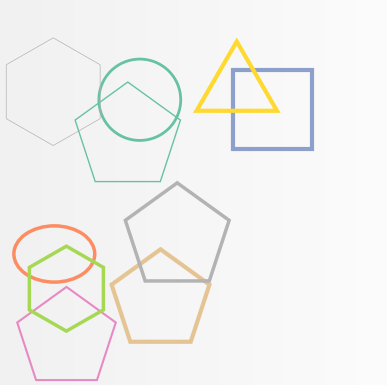[{"shape": "circle", "thickness": 2, "radius": 0.53, "center": [0.361, 0.741]}, {"shape": "pentagon", "thickness": 1, "radius": 0.71, "center": [0.33, 0.644]}, {"shape": "oval", "thickness": 2.5, "radius": 0.52, "center": [0.14, 0.34]}, {"shape": "square", "thickness": 3, "radius": 0.51, "center": [0.704, 0.715]}, {"shape": "pentagon", "thickness": 1.5, "radius": 0.67, "center": [0.172, 0.121]}, {"shape": "hexagon", "thickness": 2.5, "radius": 0.55, "center": [0.171, 0.25]}, {"shape": "triangle", "thickness": 3, "radius": 0.6, "center": [0.611, 0.772]}, {"shape": "pentagon", "thickness": 3, "radius": 0.66, "center": [0.414, 0.22]}, {"shape": "pentagon", "thickness": 2.5, "radius": 0.7, "center": [0.457, 0.384]}, {"shape": "hexagon", "thickness": 0.5, "radius": 0.7, "center": [0.137, 0.762]}]